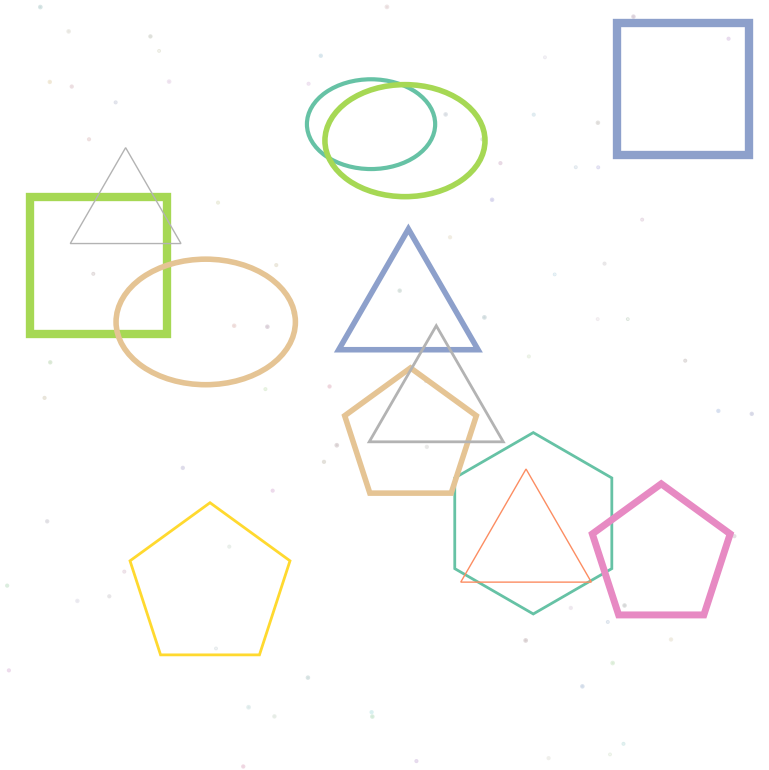[{"shape": "oval", "thickness": 1.5, "radius": 0.42, "center": [0.482, 0.839]}, {"shape": "hexagon", "thickness": 1, "radius": 0.59, "center": [0.693, 0.32]}, {"shape": "triangle", "thickness": 0.5, "radius": 0.49, "center": [0.683, 0.293]}, {"shape": "triangle", "thickness": 2, "radius": 0.52, "center": [0.53, 0.598]}, {"shape": "square", "thickness": 3, "radius": 0.43, "center": [0.887, 0.885]}, {"shape": "pentagon", "thickness": 2.5, "radius": 0.47, "center": [0.859, 0.278]}, {"shape": "oval", "thickness": 2, "radius": 0.52, "center": [0.526, 0.817]}, {"shape": "square", "thickness": 3, "radius": 0.44, "center": [0.128, 0.655]}, {"shape": "pentagon", "thickness": 1, "radius": 0.55, "center": [0.273, 0.238]}, {"shape": "pentagon", "thickness": 2, "radius": 0.45, "center": [0.533, 0.432]}, {"shape": "oval", "thickness": 2, "radius": 0.58, "center": [0.267, 0.582]}, {"shape": "triangle", "thickness": 0.5, "radius": 0.42, "center": [0.163, 0.725]}, {"shape": "triangle", "thickness": 1, "radius": 0.5, "center": [0.567, 0.476]}]